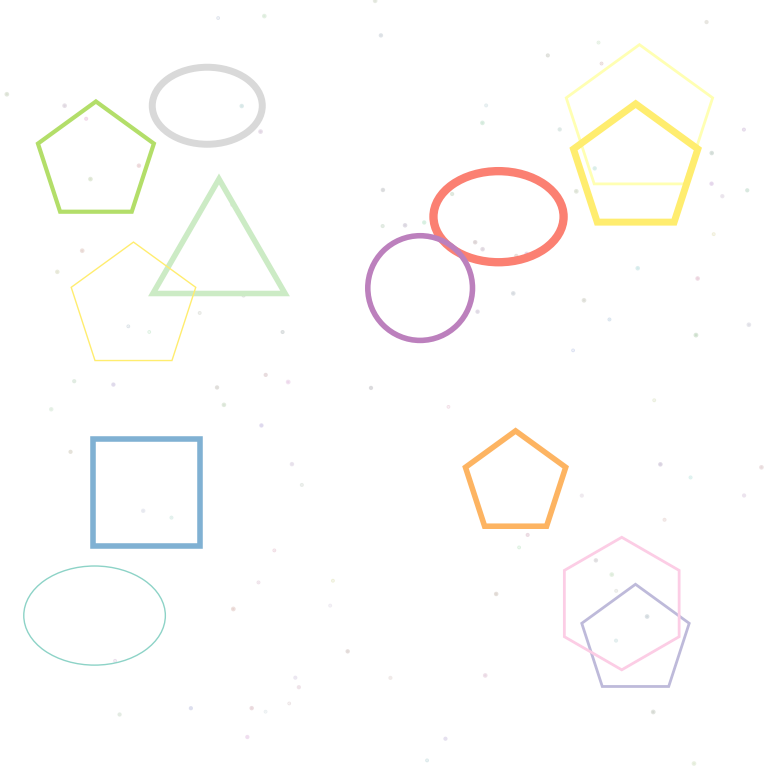[{"shape": "oval", "thickness": 0.5, "radius": 0.46, "center": [0.123, 0.201]}, {"shape": "pentagon", "thickness": 1, "radius": 0.5, "center": [0.83, 0.842]}, {"shape": "pentagon", "thickness": 1, "radius": 0.37, "center": [0.825, 0.168]}, {"shape": "oval", "thickness": 3, "radius": 0.42, "center": [0.647, 0.719]}, {"shape": "square", "thickness": 2, "radius": 0.35, "center": [0.19, 0.36]}, {"shape": "pentagon", "thickness": 2, "radius": 0.34, "center": [0.67, 0.372]}, {"shape": "pentagon", "thickness": 1.5, "radius": 0.4, "center": [0.125, 0.789]}, {"shape": "hexagon", "thickness": 1, "radius": 0.43, "center": [0.807, 0.216]}, {"shape": "oval", "thickness": 2.5, "radius": 0.36, "center": [0.269, 0.863]}, {"shape": "circle", "thickness": 2, "radius": 0.34, "center": [0.546, 0.626]}, {"shape": "triangle", "thickness": 2, "radius": 0.5, "center": [0.284, 0.668]}, {"shape": "pentagon", "thickness": 2.5, "radius": 0.42, "center": [0.826, 0.78]}, {"shape": "pentagon", "thickness": 0.5, "radius": 0.43, "center": [0.173, 0.601]}]